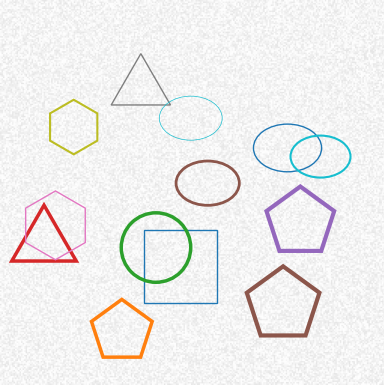[{"shape": "square", "thickness": 1, "radius": 0.47, "center": [0.47, 0.308]}, {"shape": "oval", "thickness": 1, "radius": 0.44, "center": [0.747, 0.616]}, {"shape": "pentagon", "thickness": 2.5, "radius": 0.41, "center": [0.316, 0.139]}, {"shape": "circle", "thickness": 2.5, "radius": 0.45, "center": [0.405, 0.357]}, {"shape": "triangle", "thickness": 2.5, "radius": 0.48, "center": [0.114, 0.37]}, {"shape": "pentagon", "thickness": 3, "radius": 0.46, "center": [0.78, 0.423]}, {"shape": "pentagon", "thickness": 3, "radius": 0.5, "center": [0.735, 0.209]}, {"shape": "oval", "thickness": 2, "radius": 0.41, "center": [0.539, 0.524]}, {"shape": "hexagon", "thickness": 1, "radius": 0.45, "center": [0.144, 0.415]}, {"shape": "triangle", "thickness": 1, "radius": 0.44, "center": [0.366, 0.772]}, {"shape": "hexagon", "thickness": 1.5, "radius": 0.35, "center": [0.191, 0.67]}, {"shape": "oval", "thickness": 0.5, "radius": 0.41, "center": [0.495, 0.693]}, {"shape": "oval", "thickness": 1.5, "radius": 0.39, "center": [0.832, 0.593]}]